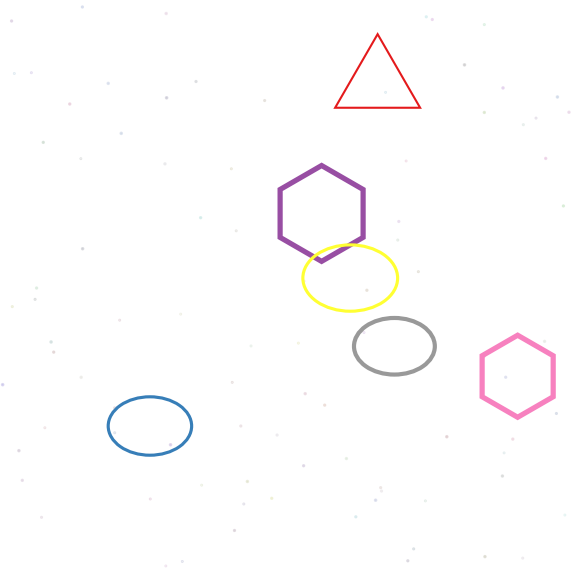[{"shape": "triangle", "thickness": 1, "radius": 0.42, "center": [0.654, 0.855]}, {"shape": "oval", "thickness": 1.5, "radius": 0.36, "center": [0.26, 0.261]}, {"shape": "hexagon", "thickness": 2.5, "radius": 0.41, "center": [0.557, 0.63]}, {"shape": "oval", "thickness": 1.5, "radius": 0.41, "center": [0.606, 0.518]}, {"shape": "hexagon", "thickness": 2.5, "radius": 0.36, "center": [0.896, 0.348]}, {"shape": "oval", "thickness": 2, "radius": 0.35, "center": [0.683, 0.4]}]